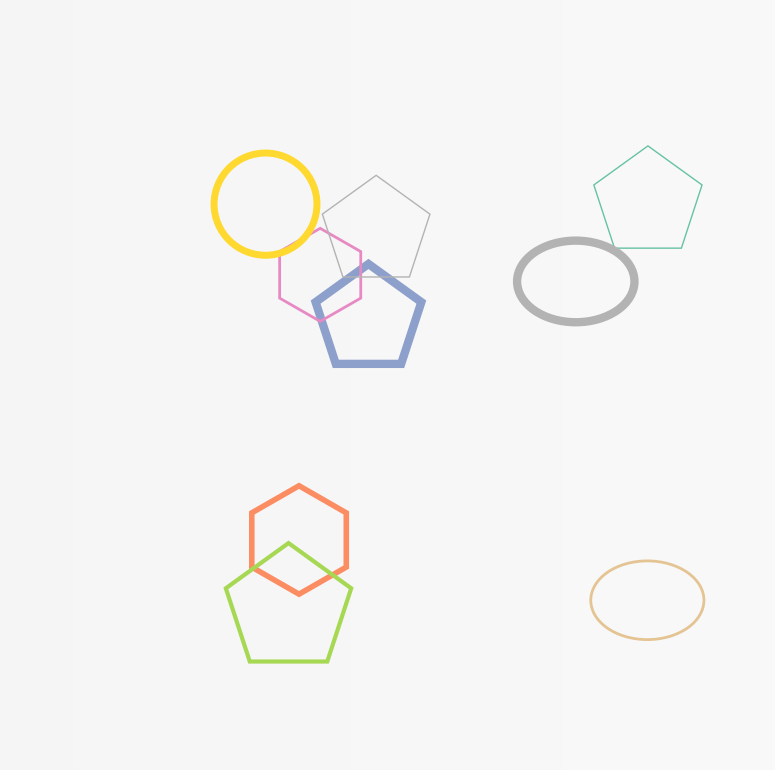[{"shape": "pentagon", "thickness": 0.5, "radius": 0.37, "center": [0.836, 0.737]}, {"shape": "hexagon", "thickness": 2, "radius": 0.35, "center": [0.386, 0.299]}, {"shape": "pentagon", "thickness": 3, "radius": 0.36, "center": [0.475, 0.585]}, {"shape": "hexagon", "thickness": 1, "radius": 0.3, "center": [0.413, 0.643]}, {"shape": "pentagon", "thickness": 1.5, "radius": 0.43, "center": [0.372, 0.21]}, {"shape": "circle", "thickness": 2.5, "radius": 0.33, "center": [0.343, 0.735]}, {"shape": "oval", "thickness": 1, "radius": 0.37, "center": [0.835, 0.22]}, {"shape": "pentagon", "thickness": 0.5, "radius": 0.36, "center": [0.485, 0.699]}, {"shape": "oval", "thickness": 3, "radius": 0.38, "center": [0.743, 0.635]}]